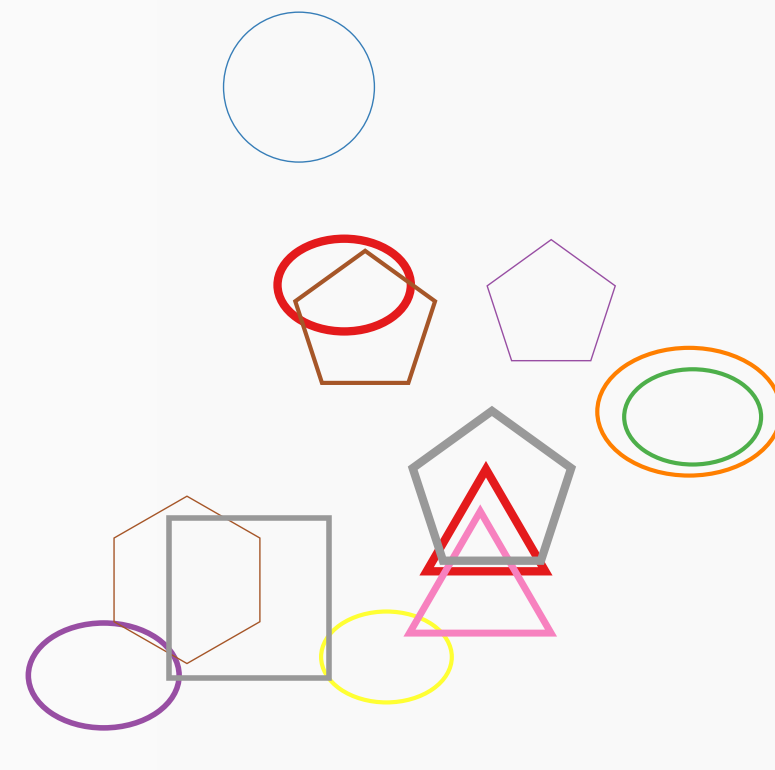[{"shape": "triangle", "thickness": 3, "radius": 0.44, "center": [0.627, 0.302]}, {"shape": "oval", "thickness": 3, "radius": 0.43, "center": [0.444, 0.63]}, {"shape": "circle", "thickness": 0.5, "radius": 0.49, "center": [0.386, 0.887]}, {"shape": "oval", "thickness": 1.5, "radius": 0.44, "center": [0.894, 0.459]}, {"shape": "pentagon", "thickness": 0.5, "radius": 0.43, "center": [0.711, 0.602]}, {"shape": "oval", "thickness": 2, "radius": 0.49, "center": [0.134, 0.123]}, {"shape": "oval", "thickness": 1.5, "radius": 0.59, "center": [0.889, 0.465]}, {"shape": "oval", "thickness": 1.5, "radius": 0.42, "center": [0.499, 0.147]}, {"shape": "hexagon", "thickness": 0.5, "radius": 0.54, "center": [0.241, 0.247]}, {"shape": "pentagon", "thickness": 1.5, "radius": 0.47, "center": [0.471, 0.579]}, {"shape": "triangle", "thickness": 2.5, "radius": 0.53, "center": [0.62, 0.231]}, {"shape": "pentagon", "thickness": 3, "radius": 0.54, "center": [0.635, 0.359]}, {"shape": "square", "thickness": 2, "radius": 0.52, "center": [0.321, 0.223]}]